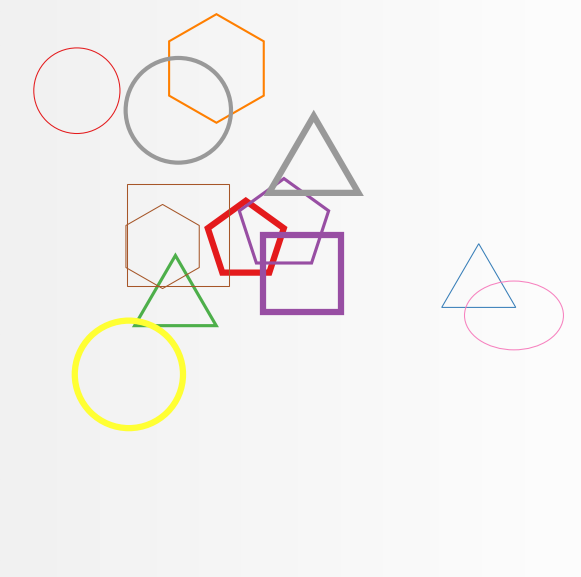[{"shape": "circle", "thickness": 0.5, "radius": 0.37, "center": [0.132, 0.842]}, {"shape": "pentagon", "thickness": 3, "radius": 0.34, "center": [0.423, 0.583]}, {"shape": "triangle", "thickness": 0.5, "radius": 0.37, "center": [0.824, 0.504]}, {"shape": "triangle", "thickness": 1.5, "radius": 0.41, "center": [0.302, 0.476]}, {"shape": "square", "thickness": 3, "radius": 0.33, "center": [0.52, 0.525]}, {"shape": "pentagon", "thickness": 1.5, "radius": 0.4, "center": [0.489, 0.609]}, {"shape": "hexagon", "thickness": 1, "radius": 0.47, "center": [0.372, 0.881]}, {"shape": "circle", "thickness": 3, "radius": 0.47, "center": [0.222, 0.351]}, {"shape": "square", "thickness": 0.5, "radius": 0.44, "center": [0.306, 0.592]}, {"shape": "hexagon", "thickness": 0.5, "radius": 0.36, "center": [0.28, 0.572]}, {"shape": "oval", "thickness": 0.5, "radius": 0.43, "center": [0.884, 0.453]}, {"shape": "circle", "thickness": 2, "radius": 0.45, "center": [0.307, 0.808]}, {"shape": "triangle", "thickness": 3, "radius": 0.44, "center": [0.54, 0.71]}]